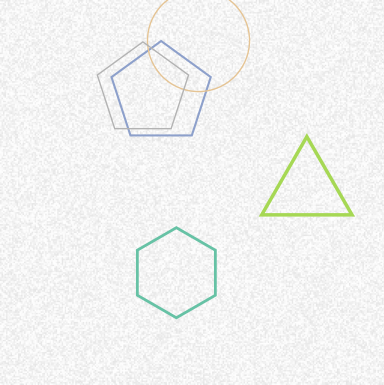[{"shape": "hexagon", "thickness": 2, "radius": 0.59, "center": [0.458, 0.292]}, {"shape": "pentagon", "thickness": 1.5, "radius": 0.68, "center": [0.419, 0.758]}, {"shape": "triangle", "thickness": 2.5, "radius": 0.68, "center": [0.797, 0.51]}, {"shape": "circle", "thickness": 1, "radius": 0.66, "center": [0.516, 0.895]}, {"shape": "pentagon", "thickness": 1, "radius": 0.62, "center": [0.371, 0.767]}]